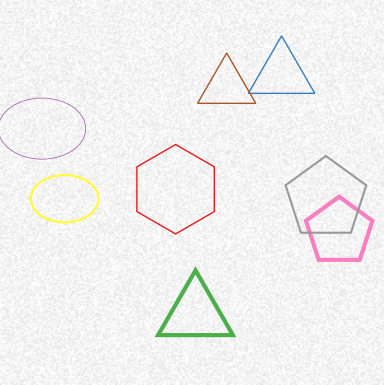[{"shape": "hexagon", "thickness": 1, "radius": 0.58, "center": [0.456, 0.509]}, {"shape": "triangle", "thickness": 1, "radius": 0.5, "center": [0.731, 0.807]}, {"shape": "triangle", "thickness": 3, "radius": 0.56, "center": [0.508, 0.186]}, {"shape": "oval", "thickness": 0.5, "radius": 0.57, "center": [0.109, 0.666]}, {"shape": "oval", "thickness": 1.5, "radius": 0.44, "center": [0.168, 0.484]}, {"shape": "triangle", "thickness": 1, "radius": 0.44, "center": [0.589, 0.775]}, {"shape": "pentagon", "thickness": 3, "radius": 0.45, "center": [0.881, 0.398]}, {"shape": "pentagon", "thickness": 1.5, "radius": 0.55, "center": [0.847, 0.485]}]